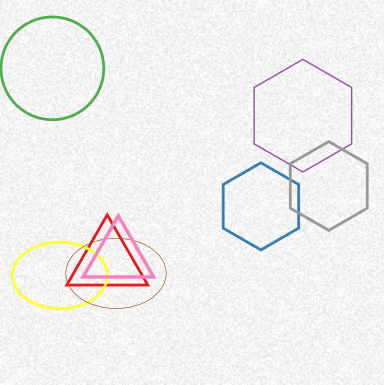[{"shape": "triangle", "thickness": 2, "radius": 0.61, "center": [0.279, 0.32]}, {"shape": "hexagon", "thickness": 2, "radius": 0.57, "center": [0.678, 0.464]}, {"shape": "circle", "thickness": 2, "radius": 0.67, "center": [0.136, 0.822]}, {"shape": "hexagon", "thickness": 1, "radius": 0.73, "center": [0.787, 0.7]}, {"shape": "oval", "thickness": 2, "radius": 0.62, "center": [0.155, 0.284]}, {"shape": "oval", "thickness": 0.5, "radius": 0.65, "center": [0.301, 0.29]}, {"shape": "triangle", "thickness": 2.5, "radius": 0.53, "center": [0.307, 0.333]}, {"shape": "hexagon", "thickness": 2, "radius": 0.58, "center": [0.854, 0.517]}]